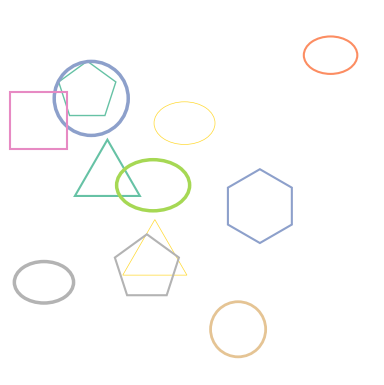[{"shape": "triangle", "thickness": 1.5, "radius": 0.49, "center": [0.279, 0.54]}, {"shape": "pentagon", "thickness": 1, "radius": 0.39, "center": [0.227, 0.763]}, {"shape": "oval", "thickness": 1.5, "radius": 0.35, "center": [0.859, 0.857]}, {"shape": "circle", "thickness": 2.5, "radius": 0.48, "center": [0.237, 0.744]}, {"shape": "hexagon", "thickness": 1.5, "radius": 0.48, "center": [0.675, 0.465]}, {"shape": "square", "thickness": 1.5, "radius": 0.37, "center": [0.101, 0.687]}, {"shape": "oval", "thickness": 2.5, "radius": 0.47, "center": [0.398, 0.519]}, {"shape": "oval", "thickness": 0.5, "radius": 0.4, "center": [0.479, 0.68]}, {"shape": "triangle", "thickness": 0.5, "radius": 0.48, "center": [0.402, 0.333]}, {"shape": "circle", "thickness": 2, "radius": 0.36, "center": [0.618, 0.145]}, {"shape": "oval", "thickness": 2.5, "radius": 0.38, "center": [0.114, 0.267]}, {"shape": "pentagon", "thickness": 1.5, "radius": 0.44, "center": [0.382, 0.304]}]